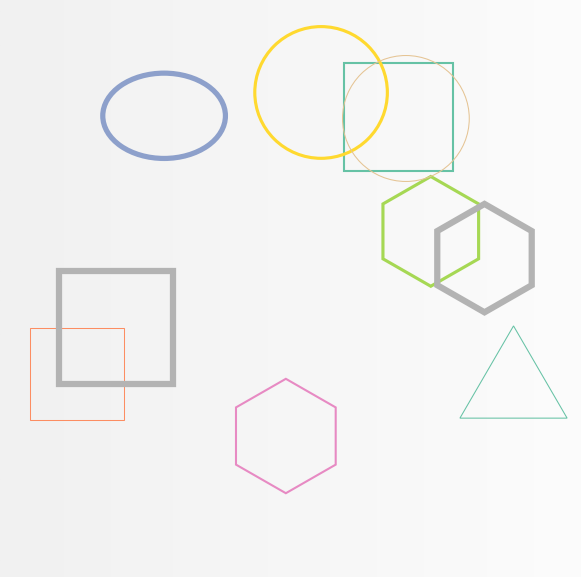[{"shape": "triangle", "thickness": 0.5, "radius": 0.53, "center": [0.883, 0.328]}, {"shape": "square", "thickness": 1, "radius": 0.47, "center": [0.686, 0.796]}, {"shape": "square", "thickness": 0.5, "radius": 0.4, "center": [0.133, 0.351]}, {"shape": "oval", "thickness": 2.5, "radius": 0.53, "center": [0.282, 0.799]}, {"shape": "hexagon", "thickness": 1, "radius": 0.5, "center": [0.492, 0.244]}, {"shape": "hexagon", "thickness": 1.5, "radius": 0.48, "center": [0.741, 0.598]}, {"shape": "circle", "thickness": 1.5, "radius": 0.57, "center": [0.552, 0.839]}, {"shape": "circle", "thickness": 0.5, "radius": 0.55, "center": [0.698, 0.794]}, {"shape": "square", "thickness": 3, "radius": 0.49, "center": [0.199, 0.433]}, {"shape": "hexagon", "thickness": 3, "radius": 0.47, "center": [0.834, 0.552]}]